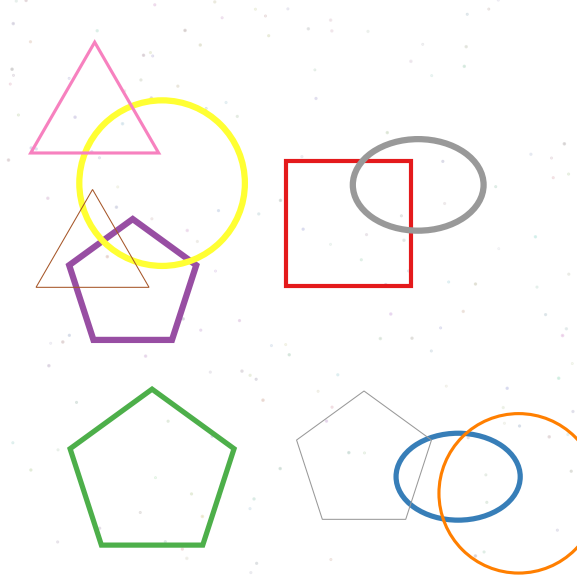[{"shape": "square", "thickness": 2, "radius": 0.54, "center": [0.604, 0.612]}, {"shape": "oval", "thickness": 2.5, "radius": 0.54, "center": [0.793, 0.174]}, {"shape": "pentagon", "thickness": 2.5, "radius": 0.75, "center": [0.263, 0.176]}, {"shape": "pentagon", "thickness": 3, "radius": 0.58, "center": [0.23, 0.504]}, {"shape": "circle", "thickness": 1.5, "radius": 0.69, "center": [0.898, 0.145]}, {"shape": "circle", "thickness": 3, "radius": 0.72, "center": [0.281, 0.682]}, {"shape": "triangle", "thickness": 0.5, "radius": 0.56, "center": [0.16, 0.558]}, {"shape": "triangle", "thickness": 1.5, "radius": 0.64, "center": [0.164, 0.798]}, {"shape": "oval", "thickness": 3, "radius": 0.57, "center": [0.724, 0.679]}, {"shape": "pentagon", "thickness": 0.5, "radius": 0.61, "center": [0.63, 0.199]}]